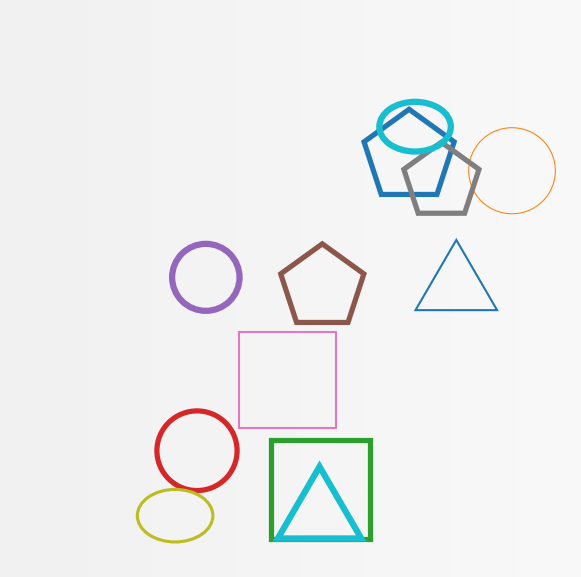[{"shape": "triangle", "thickness": 1, "radius": 0.41, "center": [0.785, 0.503]}, {"shape": "pentagon", "thickness": 2.5, "radius": 0.41, "center": [0.704, 0.728]}, {"shape": "circle", "thickness": 0.5, "radius": 0.37, "center": [0.881, 0.703]}, {"shape": "square", "thickness": 2.5, "radius": 0.43, "center": [0.552, 0.152]}, {"shape": "circle", "thickness": 2.5, "radius": 0.34, "center": [0.339, 0.219]}, {"shape": "circle", "thickness": 3, "radius": 0.29, "center": [0.354, 0.519]}, {"shape": "pentagon", "thickness": 2.5, "radius": 0.38, "center": [0.554, 0.502]}, {"shape": "square", "thickness": 1, "radius": 0.42, "center": [0.494, 0.341]}, {"shape": "pentagon", "thickness": 2.5, "radius": 0.34, "center": [0.759, 0.685]}, {"shape": "oval", "thickness": 1.5, "radius": 0.32, "center": [0.301, 0.106]}, {"shape": "triangle", "thickness": 3, "radius": 0.41, "center": [0.55, 0.108]}, {"shape": "oval", "thickness": 3, "radius": 0.31, "center": [0.714, 0.78]}]